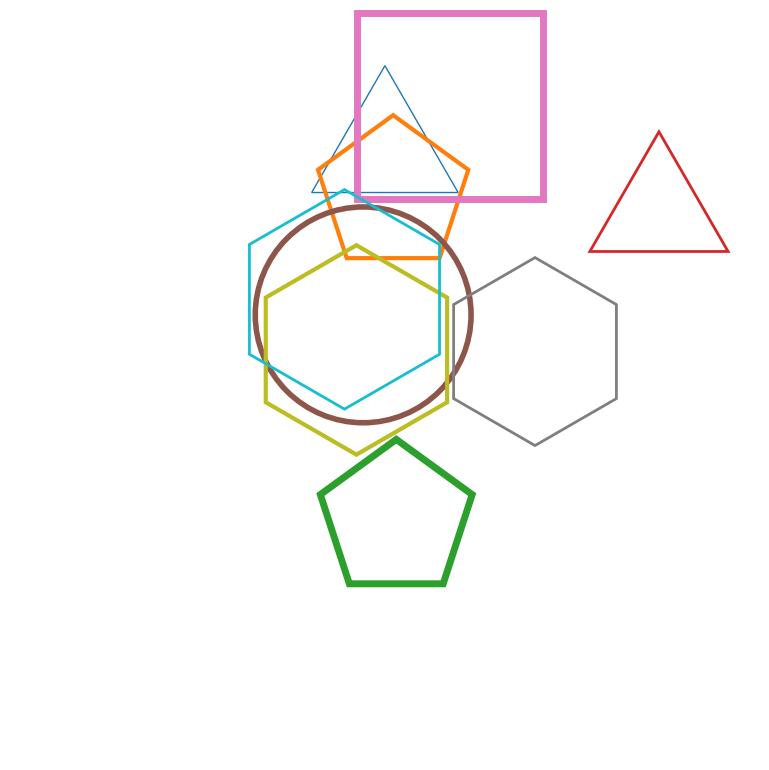[{"shape": "triangle", "thickness": 0.5, "radius": 0.55, "center": [0.5, 0.805]}, {"shape": "pentagon", "thickness": 1.5, "radius": 0.51, "center": [0.511, 0.748]}, {"shape": "pentagon", "thickness": 2.5, "radius": 0.52, "center": [0.515, 0.326]}, {"shape": "triangle", "thickness": 1, "radius": 0.52, "center": [0.856, 0.725]}, {"shape": "circle", "thickness": 2, "radius": 0.7, "center": [0.472, 0.591]}, {"shape": "square", "thickness": 2.5, "radius": 0.6, "center": [0.584, 0.863]}, {"shape": "hexagon", "thickness": 1, "radius": 0.61, "center": [0.695, 0.543]}, {"shape": "hexagon", "thickness": 1.5, "radius": 0.68, "center": [0.463, 0.546]}, {"shape": "hexagon", "thickness": 1, "radius": 0.71, "center": [0.447, 0.611]}]